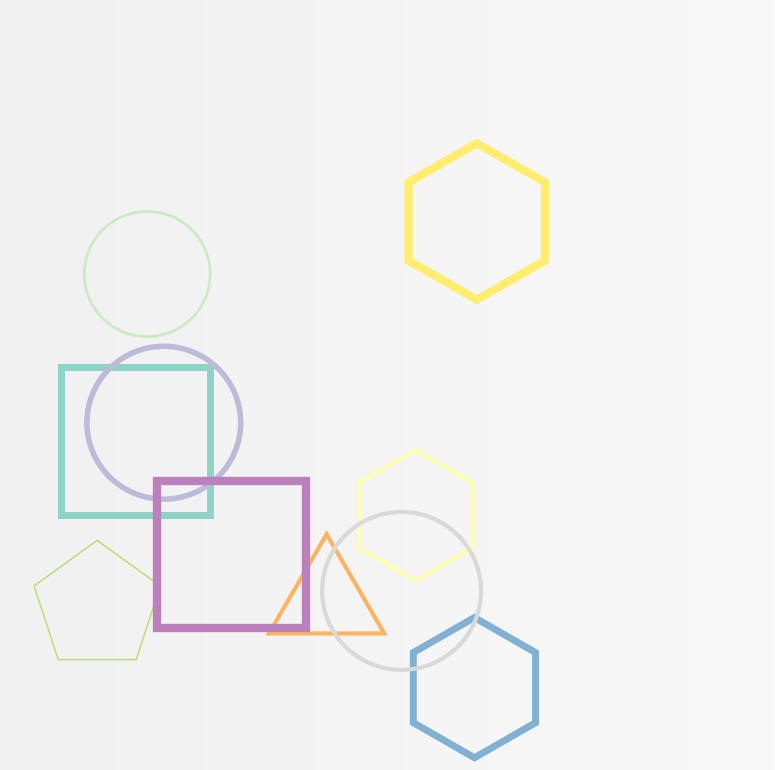[{"shape": "square", "thickness": 2.5, "radius": 0.48, "center": [0.175, 0.427]}, {"shape": "hexagon", "thickness": 1.5, "radius": 0.42, "center": [0.537, 0.331]}, {"shape": "circle", "thickness": 2, "radius": 0.5, "center": [0.211, 0.451]}, {"shape": "hexagon", "thickness": 2.5, "radius": 0.46, "center": [0.612, 0.107]}, {"shape": "triangle", "thickness": 1.5, "radius": 0.43, "center": [0.421, 0.22]}, {"shape": "pentagon", "thickness": 0.5, "radius": 0.43, "center": [0.125, 0.213]}, {"shape": "circle", "thickness": 1.5, "radius": 0.51, "center": [0.518, 0.233]}, {"shape": "square", "thickness": 3, "radius": 0.48, "center": [0.298, 0.28]}, {"shape": "circle", "thickness": 1, "radius": 0.41, "center": [0.19, 0.644]}, {"shape": "hexagon", "thickness": 3, "radius": 0.51, "center": [0.615, 0.712]}]